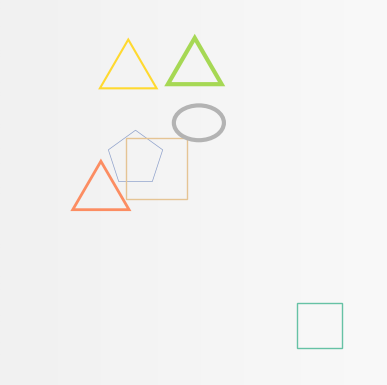[{"shape": "square", "thickness": 1, "radius": 0.29, "center": [0.825, 0.156]}, {"shape": "triangle", "thickness": 2, "radius": 0.42, "center": [0.26, 0.497]}, {"shape": "pentagon", "thickness": 0.5, "radius": 0.37, "center": [0.35, 0.588]}, {"shape": "triangle", "thickness": 3, "radius": 0.4, "center": [0.503, 0.821]}, {"shape": "triangle", "thickness": 1.5, "radius": 0.42, "center": [0.331, 0.813]}, {"shape": "square", "thickness": 1, "radius": 0.4, "center": [0.405, 0.563]}, {"shape": "oval", "thickness": 3, "radius": 0.32, "center": [0.513, 0.681]}]